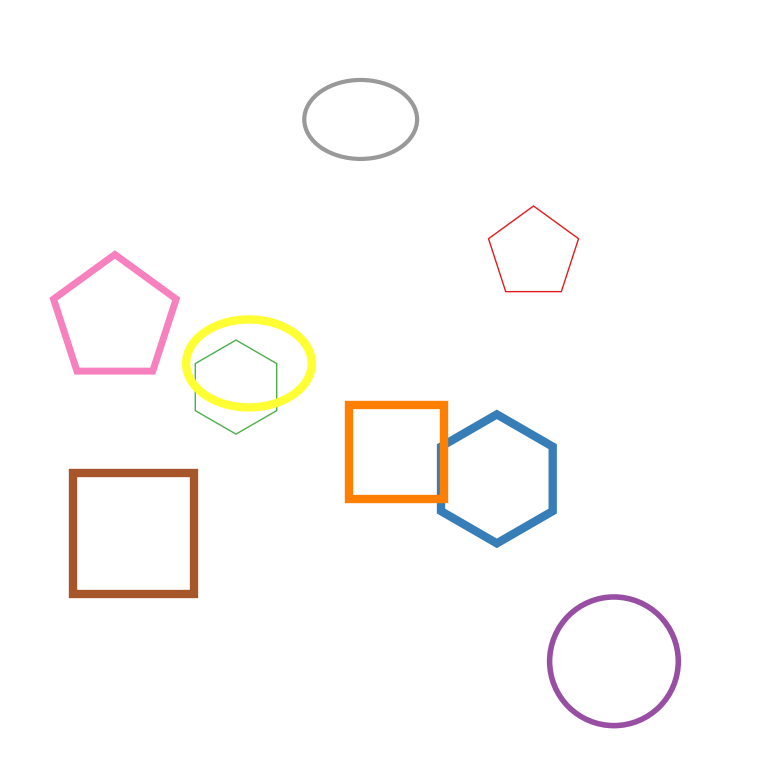[{"shape": "pentagon", "thickness": 0.5, "radius": 0.31, "center": [0.693, 0.671]}, {"shape": "hexagon", "thickness": 3, "radius": 0.42, "center": [0.645, 0.378]}, {"shape": "hexagon", "thickness": 0.5, "radius": 0.31, "center": [0.306, 0.497]}, {"shape": "circle", "thickness": 2, "radius": 0.42, "center": [0.797, 0.141]}, {"shape": "square", "thickness": 3, "radius": 0.31, "center": [0.515, 0.413]}, {"shape": "oval", "thickness": 3, "radius": 0.41, "center": [0.323, 0.528]}, {"shape": "square", "thickness": 3, "radius": 0.39, "center": [0.173, 0.308]}, {"shape": "pentagon", "thickness": 2.5, "radius": 0.42, "center": [0.149, 0.586]}, {"shape": "oval", "thickness": 1.5, "radius": 0.37, "center": [0.468, 0.845]}]